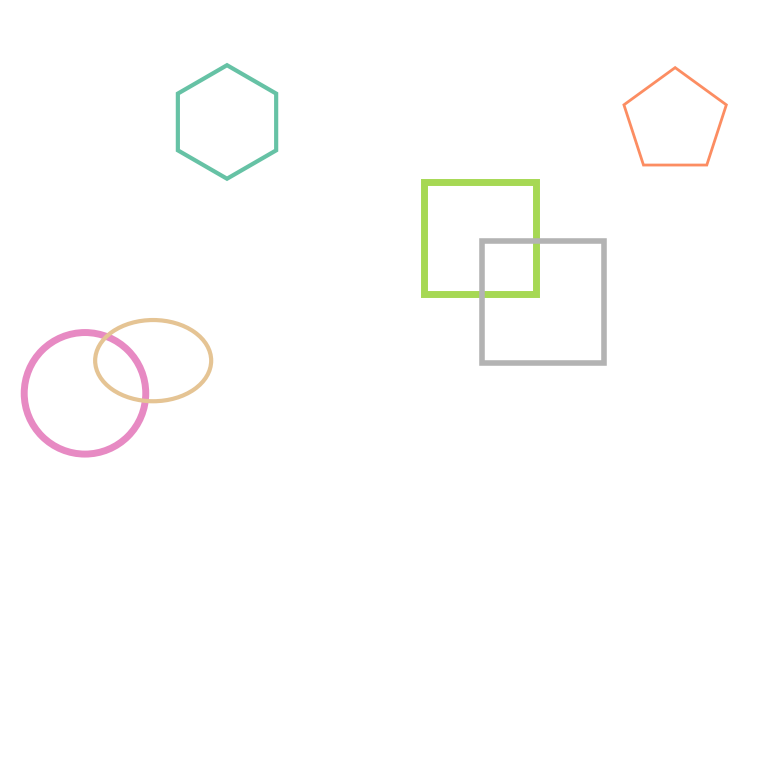[{"shape": "hexagon", "thickness": 1.5, "radius": 0.37, "center": [0.295, 0.842]}, {"shape": "pentagon", "thickness": 1, "radius": 0.35, "center": [0.877, 0.842]}, {"shape": "circle", "thickness": 2.5, "radius": 0.39, "center": [0.11, 0.489]}, {"shape": "square", "thickness": 2.5, "radius": 0.36, "center": [0.623, 0.691]}, {"shape": "oval", "thickness": 1.5, "radius": 0.38, "center": [0.199, 0.532]}, {"shape": "square", "thickness": 2, "radius": 0.4, "center": [0.705, 0.608]}]